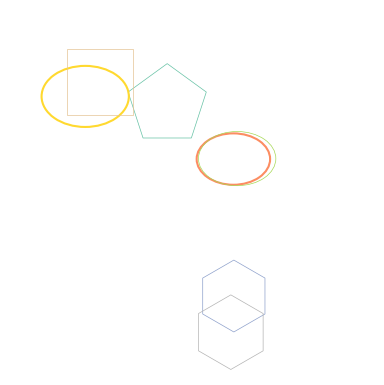[{"shape": "pentagon", "thickness": 0.5, "radius": 0.53, "center": [0.434, 0.728]}, {"shape": "oval", "thickness": 1.5, "radius": 0.48, "center": [0.606, 0.587]}, {"shape": "hexagon", "thickness": 0.5, "radius": 0.47, "center": [0.607, 0.231]}, {"shape": "oval", "thickness": 0.5, "radius": 0.5, "center": [0.616, 0.588]}, {"shape": "oval", "thickness": 1.5, "radius": 0.57, "center": [0.221, 0.75]}, {"shape": "square", "thickness": 0.5, "radius": 0.43, "center": [0.26, 0.786]}, {"shape": "hexagon", "thickness": 0.5, "radius": 0.48, "center": [0.6, 0.137]}]